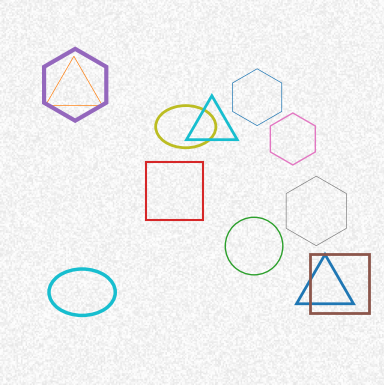[{"shape": "triangle", "thickness": 2, "radius": 0.43, "center": [0.844, 0.254]}, {"shape": "hexagon", "thickness": 0.5, "radius": 0.37, "center": [0.668, 0.748]}, {"shape": "triangle", "thickness": 0.5, "radius": 0.43, "center": [0.192, 0.769]}, {"shape": "circle", "thickness": 1, "radius": 0.37, "center": [0.66, 0.361]}, {"shape": "square", "thickness": 1.5, "radius": 0.37, "center": [0.454, 0.503]}, {"shape": "hexagon", "thickness": 3, "radius": 0.47, "center": [0.195, 0.78]}, {"shape": "square", "thickness": 2, "radius": 0.38, "center": [0.881, 0.265]}, {"shape": "hexagon", "thickness": 1, "radius": 0.34, "center": [0.761, 0.639]}, {"shape": "hexagon", "thickness": 0.5, "radius": 0.45, "center": [0.821, 0.452]}, {"shape": "oval", "thickness": 2, "radius": 0.39, "center": [0.483, 0.671]}, {"shape": "oval", "thickness": 2.5, "radius": 0.43, "center": [0.213, 0.241]}, {"shape": "triangle", "thickness": 2, "radius": 0.38, "center": [0.55, 0.675]}]